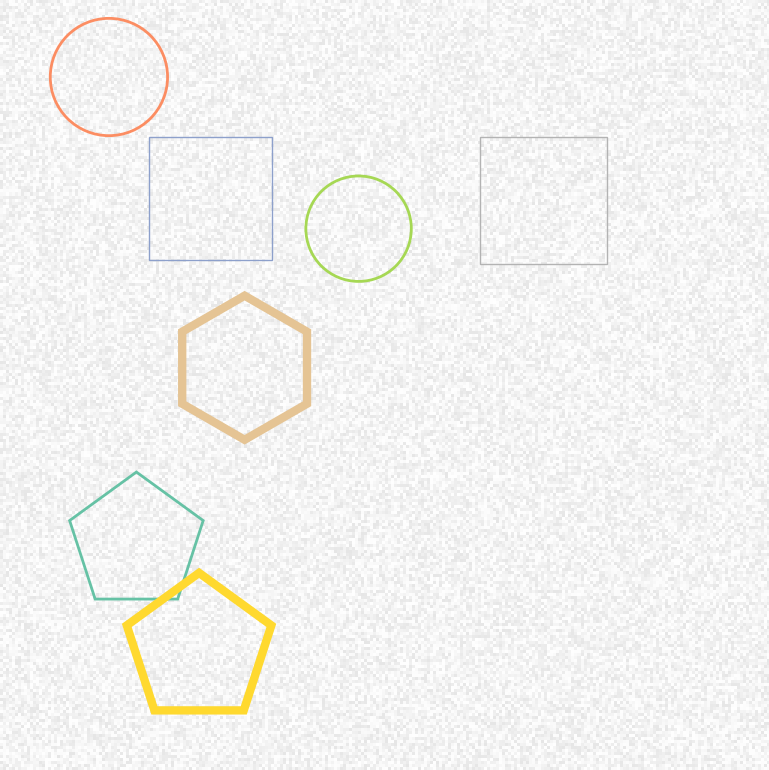[{"shape": "pentagon", "thickness": 1, "radius": 0.46, "center": [0.177, 0.296]}, {"shape": "circle", "thickness": 1, "radius": 0.38, "center": [0.141, 0.9]}, {"shape": "square", "thickness": 0.5, "radius": 0.4, "center": [0.274, 0.742]}, {"shape": "circle", "thickness": 1, "radius": 0.34, "center": [0.466, 0.703]}, {"shape": "pentagon", "thickness": 3, "radius": 0.49, "center": [0.259, 0.157]}, {"shape": "hexagon", "thickness": 3, "radius": 0.47, "center": [0.318, 0.522]}, {"shape": "square", "thickness": 0.5, "radius": 0.41, "center": [0.706, 0.74]}]